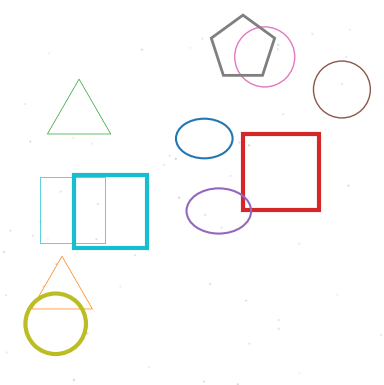[{"shape": "oval", "thickness": 1.5, "radius": 0.37, "center": [0.531, 0.64]}, {"shape": "triangle", "thickness": 0.5, "radius": 0.46, "center": [0.161, 0.243]}, {"shape": "triangle", "thickness": 0.5, "radius": 0.47, "center": [0.205, 0.699]}, {"shape": "square", "thickness": 3, "radius": 0.49, "center": [0.73, 0.554]}, {"shape": "oval", "thickness": 1.5, "radius": 0.42, "center": [0.568, 0.452]}, {"shape": "circle", "thickness": 1, "radius": 0.37, "center": [0.888, 0.768]}, {"shape": "circle", "thickness": 1, "radius": 0.39, "center": [0.688, 0.852]}, {"shape": "pentagon", "thickness": 2, "radius": 0.43, "center": [0.631, 0.874]}, {"shape": "circle", "thickness": 3, "radius": 0.39, "center": [0.145, 0.159]}, {"shape": "square", "thickness": 0.5, "radius": 0.43, "center": [0.189, 0.454]}, {"shape": "square", "thickness": 3, "radius": 0.47, "center": [0.287, 0.452]}]